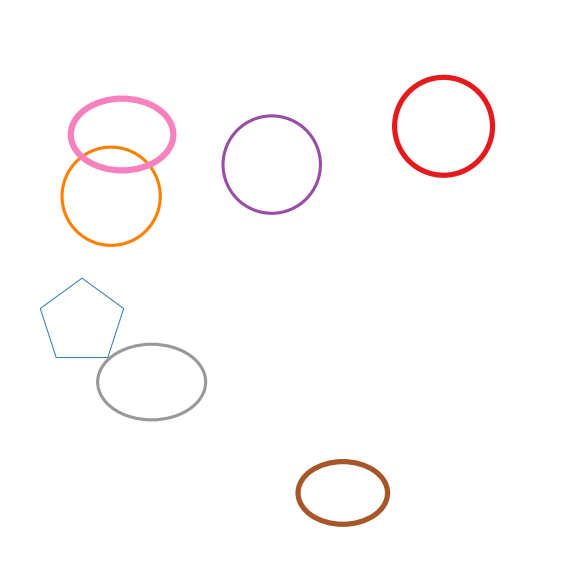[{"shape": "circle", "thickness": 2.5, "radius": 0.42, "center": [0.768, 0.78]}, {"shape": "pentagon", "thickness": 0.5, "radius": 0.38, "center": [0.142, 0.441]}, {"shape": "circle", "thickness": 1.5, "radius": 0.42, "center": [0.471, 0.714]}, {"shape": "circle", "thickness": 1.5, "radius": 0.43, "center": [0.192, 0.659]}, {"shape": "oval", "thickness": 2.5, "radius": 0.39, "center": [0.594, 0.146]}, {"shape": "oval", "thickness": 3, "radius": 0.44, "center": [0.211, 0.766]}, {"shape": "oval", "thickness": 1.5, "radius": 0.47, "center": [0.263, 0.338]}]